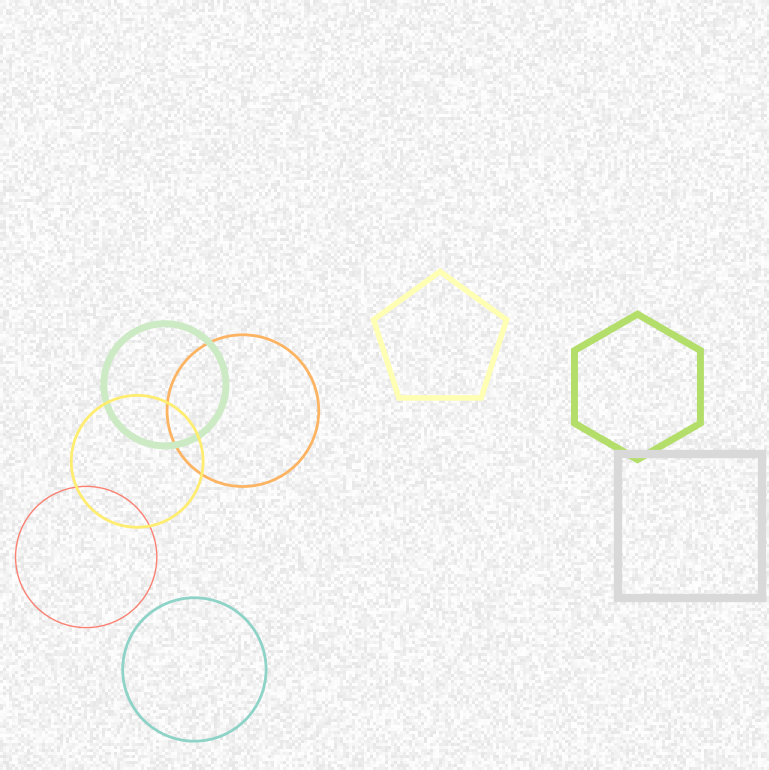[{"shape": "circle", "thickness": 1, "radius": 0.47, "center": [0.252, 0.131]}, {"shape": "pentagon", "thickness": 2, "radius": 0.45, "center": [0.571, 0.557]}, {"shape": "circle", "thickness": 0.5, "radius": 0.46, "center": [0.112, 0.277]}, {"shape": "circle", "thickness": 1, "radius": 0.49, "center": [0.315, 0.467]}, {"shape": "hexagon", "thickness": 2.5, "radius": 0.47, "center": [0.828, 0.498]}, {"shape": "square", "thickness": 3, "radius": 0.47, "center": [0.896, 0.316]}, {"shape": "circle", "thickness": 2.5, "radius": 0.4, "center": [0.214, 0.5]}, {"shape": "circle", "thickness": 1, "radius": 0.43, "center": [0.178, 0.401]}]